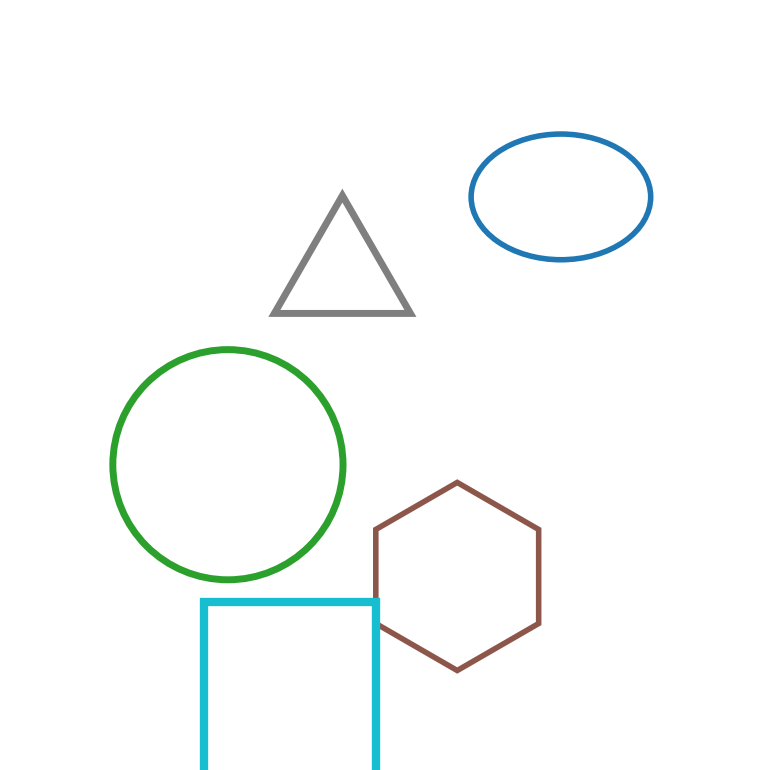[{"shape": "oval", "thickness": 2, "radius": 0.58, "center": [0.728, 0.744]}, {"shape": "circle", "thickness": 2.5, "radius": 0.75, "center": [0.296, 0.396]}, {"shape": "hexagon", "thickness": 2, "radius": 0.61, "center": [0.594, 0.251]}, {"shape": "triangle", "thickness": 2.5, "radius": 0.51, "center": [0.445, 0.644]}, {"shape": "square", "thickness": 3, "radius": 0.56, "center": [0.377, 0.107]}]